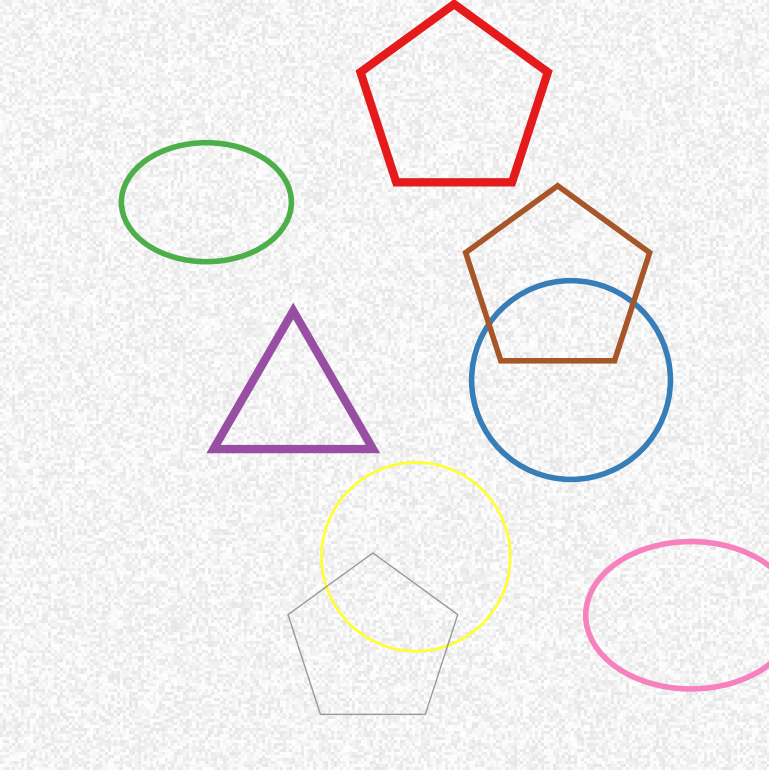[{"shape": "pentagon", "thickness": 3, "radius": 0.64, "center": [0.59, 0.867]}, {"shape": "circle", "thickness": 2, "radius": 0.65, "center": [0.742, 0.506]}, {"shape": "oval", "thickness": 2, "radius": 0.55, "center": [0.268, 0.737]}, {"shape": "triangle", "thickness": 3, "radius": 0.6, "center": [0.381, 0.477]}, {"shape": "circle", "thickness": 1, "radius": 0.61, "center": [0.54, 0.277]}, {"shape": "pentagon", "thickness": 2, "radius": 0.63, "center": [0.724, 0.633]}, {"shape": "oval", "thickness": 2, "radius": 0.68, "center": [0.897, 0.201]}, {"shape": "pentagon", "thickness": 0.5, "radius": 0.58, "center": [0.484, 0.166]}]